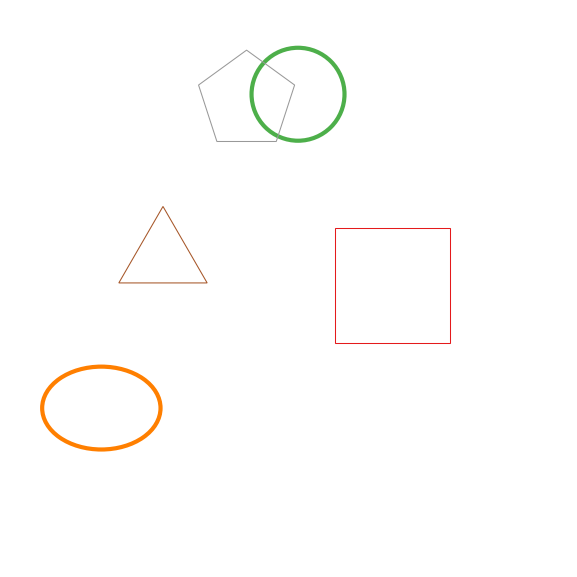[{"shape": "square", "thickness": 0.5, "radius": 0.5, "center": [0.68, 0.505]}, {"shape": "circle", "thickness": 2, "radius": 0.4, "center": [0.516, 0.836]}, {"shape": "oval", "thickness": 2, "radius": 0.51, "center": [0.175, 0.293]}, {"shape": "triangle", "thickness": 0.5, "radius": 0.44, "center": [0.282, 0.553]}, {"shape": "pentagon", "thickness": 0.5, "radius": 0.44, "center": [0.427, 0.825]}]